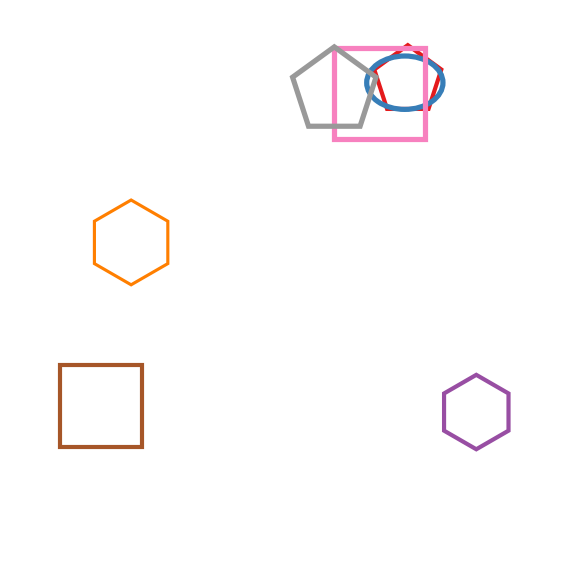[{"shape": "pentagon", "thickness": 2, "radius": 0.31, "center": [0.706, 0.86]}, {"shape": "oval", "thickness": 2.5, "radius": 0.33, "center": [0.701, 0.856]}, {"shape": "hexagon", "thickness": 2, "radius": 0.32, "center": [0.825, 0.286]}, {"shape": "hexagon", "thickness": 1.5, "radius": 0.37, "center": [0.227, 0.579]}, {"shape": "square", "thickness": 2, "radius": 0.36, "center": [0.175, 0.296]}, {"shape": "square", "thickness": 2.5, "radius": 0.39, "center": [0.656, 0.838]}, {"shape": "pentagon", "thickness": 2.5, "radius": 0.38, "center": [0.579, 0.842]}]